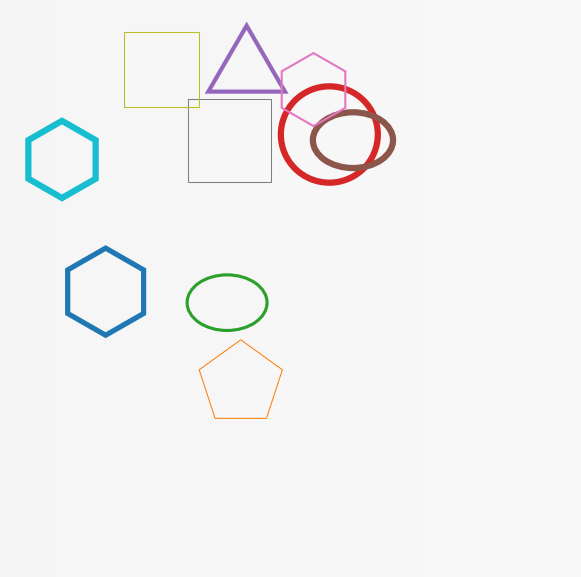[{"shape": "hexagon", "thickness": 2.5, "radius": 0.38, "center": [0.182, 0.494]}, {"shape": "pentagon", "thickness": 0.5, "radius": 0.38, "center": [0.414, 0.336]}, {"shape": "oval", "thickness": 1.5, "radius": 0.34, "center": [0.391, 0.475]}, {"shape": "circle", "thickness": 3, "radius": 0.42, "center": [0.567, 0.766]}, {"shape": "triangle", "thickness": 2, "radius": 0.38, "center": [0.424, 0.879]}, {"shape": "oval", "thickness": 3, "radius": 0.34, "center": [0.607, 0.756]}, {"shape": "hexagon", "thickness": 1, "radius": 0.32, "center": [0.539, 0.844]}, {"shape": "square", "thickness": 0.5, "radius": 0.36, "center": [0.395, 0.756]}, {"shape": "square", "thickness": 0.5, "radius": 0.33, "center": [0.278, 0.879]}, {"shape": "hexagon", "thickness": 3, "radius": 0.33, "center": [0.107, 0.723]}]